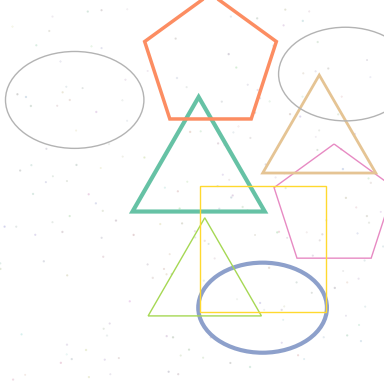[{"shape": "triangle", "thickness": 3, "radius": 0.99, "center": [0.516, 0.55]}, {"shape": "pentagon", "thickness": 2.5, "radius": 0.9, "center": [0.547, 0.836]}, {"shape": "oval", "thickness": 3, "radius": 0.84, "center": [0.682, 0.201]}, {"shape": "pentagon", "thickness": 1, "radius": 0.82, "center": [0.868, 0.462]}, {"shape": "triangle", "thickness": 1, "radius": 0.85, "center": [0.532, 0.264]}, {"shape": "square", "thickness": 1, "radius": 0.82, "center": [0.683, 0.354]}, {"shape": "triangle", "thickness": 2, "radius": 0.85, "center": [0.829, 0.635]}, {"shape": "oval", "thickness": 1, "radius": 0.87, "center": [0.897, 0.808]}, {"shape": "oval", "thickness": 1, "radius": 0.9, "center": [0.194, 0.74]}]